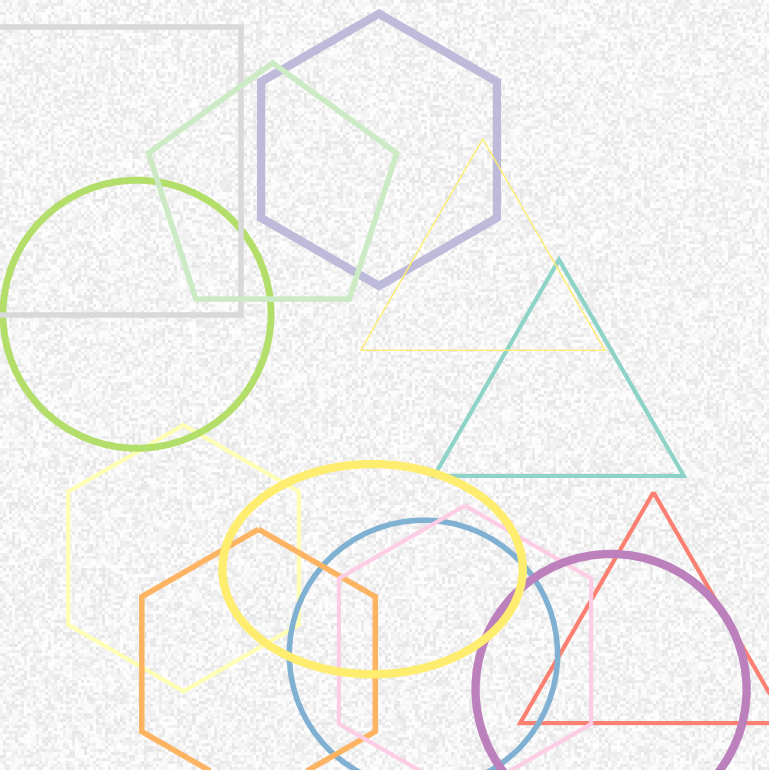[{"shape": "triangle", "thickness": 1.5, "radius": 0.94, "center": [0.726, 0.476]}, {"shape": "hexagon", "thickness": 1.5, "radius": 0.86, "center": [0.238, 0.275]}, {"shape": "hexagon", "thickness": 3, "radius": 0.88, "center": [0.492, 0.805]}, {"shape": "triangle", "thickness": 1.5, "radius": 1.0, "center": [0.849, 0.161]}, {"shape": "circle", "thickness": 2, "radius": 0.87, "center": [0.55, 0.15]}, {"shape": "hexagon", "thickness": 2, "radius": 0.88, "center": [0.336, 0.137]}, {"shape": "circle", "thickness": 2.5, "radius": 0.87, "center": [0.178, 0.592]}, {"shape": "hexagon", "thickness": 1.5, "radius": 0.95, "center": [0.604, 0.154]}, {"shape": "square", "thickness": 2, "radius": 0.94, "center": [0.126, 0.777]}, {"shape": "circle", "thickness": 3, "radius": 0.88, "center": [0.794, 0.105]}, {"shape": "pentagon", "thickness": 2, "radius": 0.85, "center": [0.354, 0.749]}, {"shape": "oval", "thickness": 3, "radius": 0.98, "center": [0.484, 0.261]}, {"shape": "triangle", "thickness": 0.5, "radius": 0.91, "center": [0.627, 0.637]}]